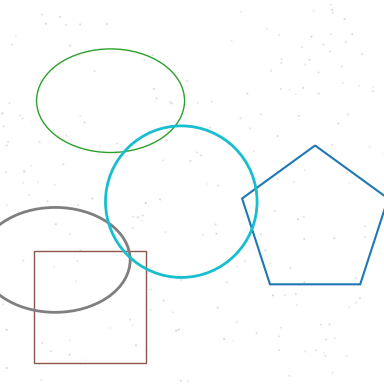[{"shape": "pentagon", "thickness": 1.5, "radius": 1.0, "center": [0.818, 0.423]}, {"shape": "oval", "thickness": 1, "radius": 0.96, "center": [0.287, 0.738]}, {"shape": "square", "thickness": 1, "radius": 0.72, "center": [0.234, 0.203]}, {"shape": "oval", "thickness": 2, "radius": 0.97, "center": [0.143, 0.325]}, {"shape": "circle", "thickness": 2, "radius": 0.98, "center": [0.471, 0.476]}]